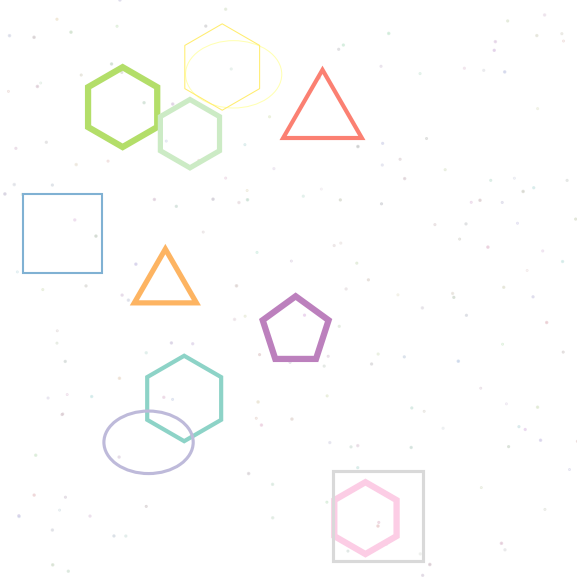[{"shape": "hexagon", "thickness": 2, "radius": 0.37, "center": [0.319, 0.309]}, {"shape": "oval", "thickness": 0.5, "radius": 0.42, "center": [0.405, 0.87]}, {"shape": "oval", "thickness": 1.5, "radius": 0.39, "center": [0.257, 0.233]}, {"shape": "triangle", "thickness": 2, "radius": 0.39, "center": [0.558, 0.8]}, {"shape": "square", "thickness": 1, "radius": 0.34, "center": [0.109, 0.595]}, {"shape": "triangle", "thickness": 2.5, "radius": 0.31, "center": [0.286, 0.506]}, {"shape": "hexagon", "thickness": 3, "radius": 0.35, "center": [0.212, 0.814]}, {"shape": "hexagon", "thickness": 3, "radius": 0.31, "center": [0.633, 0.102]}, {"shape": "square", "thickness": 1.5, "radius": 0.39, "center": [0.654, 0.106]}, {"shape": "pentagon", "thickness": 3, "radius": 0.3, "center": [0.512, 0.426]}, {"shape": "hexagon", "thickness": 2.5, "radius": 0.3, "center": [0.329, 0.768]}, {"shape": "hexagon", "thickness": 0.5, "radius": 0.37, "center": [0.385, 0.883]}]